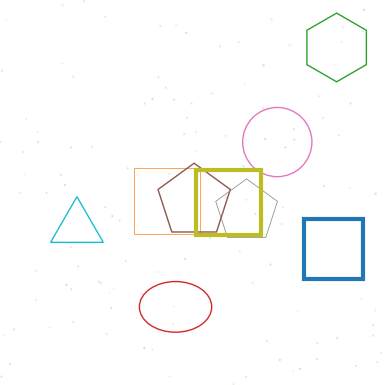[{"shape": "square", "thickness": 3, "radius": 0.38, "center": [0.866, 0.353]}, {"shape": "square", "thickness": 0.5, "radius": 0.43, "center": [0.434, 0.479]}, {"shape": "hexagon", "thickness": 1, "radius": 0.45, "center": [0.874, 0.877]}, {"shape": "oval", "thickness": 1, "radius": 0.47, "center": [0.456, 0.203]}, {"shape": "pentagon", "thickness": 1, "radius": 0.49, "center": [0.504, 0.477]}, {"shape": "circle", "thickness": 1, "radius": 0.45, "center": [0.72, 0.631]}, {"shape": "pentagon", "thickness": 0.5, "radius": 0.42, "center": [0.641, 0.451]}, {"shape": "square", "thickness": 3, "radius": 0.43, "center": [0.593, 0.474]}, {"shape": "triangle", "thickness": 1, "radius": 0.4, "center": [0.2, 0.41]}]